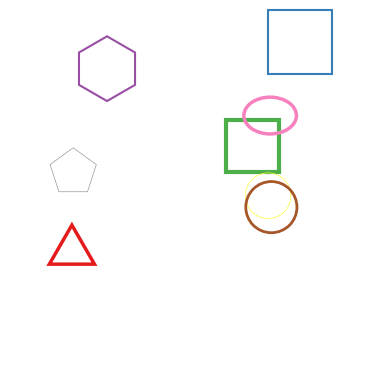[{"shape": "triangle", "thickness": 2.5, "radius": 0.34, "center": [0.187, 0.348]}, {"shape": "square", "thickness": 1.5, "radius": 0.42, "center": [0.78, 0.891]}, {"shape": "square", "thickness": 3, "radius": 0.34, "center": [0.656, 0.621]}, {"shape": "hexagon", "thickness": 1.5, "radius": 0.42, "center": [0.278, 0.822]}, {"shape": "circle", "thickness": 0.5, "radius": 0.3, "center": [0.696, 0.492]}, {"shape": "circle", "thickness": 2, "radius": 0.33, "center": [0.705, 0.462]}, {"shape": "oval", "thickness": 2.5, "radius": 0.34, "center": [0.702, 0.7]}, {"shape": "pentagon", "thickness": 0.5, "radius": 0.32, "center": [0.19, 0.553]}]